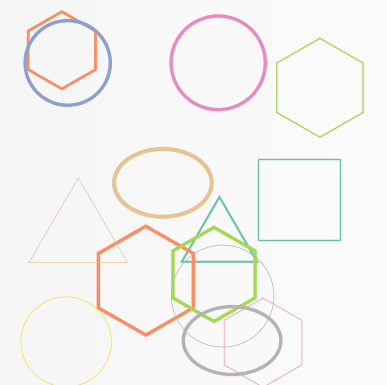[{"shape": "triangle", "thickness": 1.5, "radius": 0.56, "center": [0.566, 0.376]}, {"shape": "square", "thickness": 1, "radius": 0.53, "center": [0.771, 0.482]}, {"shape": "hexagon", "thickness": 2.5, "radius": 0.71, "center": [0.376, 0.271]}, {"shape": "hexagon", "thickness": 2, "radius": 0.5, "center": [0.16, 0.869]}, {"shape": "circle", "thickness": 2.5, "radius": 0.55, "center": [0.175, 0.837]}, {"shape": "hexagon", "thickness": 0.5, "radius": 0.58, "center": [0.679, 0.11]}, {"shape": "circle", "thickness": 2.5, "radius": 0.61, "center": [0.563, 0.837]}, {"shape": "hexagon", "thickness": 1, "radius": 0.64, "center": [0.826, 0.772]}, {"shape": "hexagon", "thickness": 2.5, "radius": 0.61, "center": [0.552, 0.287]}, {"shape": "circle", "thickness": 0.5, "radius": 0.58, "center": [0.171, 0.112]}, {"shape": "oval", "thickness": 3, "radius": 0.63, "center": [0.42, 0.525]}, {"shape": "triangle", "thickness": 0.5, "radius": 0.73, "center": [0.202, 0.391]}, {"shape": "oval", "thickness": 2.5, "radius": 0.63, "center": [0.599, 0.115]}, {"shape": "circle", "thickness": 0.5, "radius": 0.66, "center": [0.575, 0.231]}]